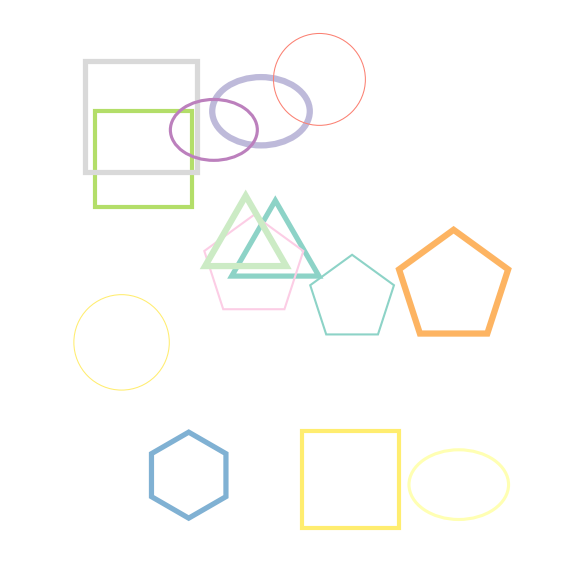[{"shape": "triangle", "thickness": 2.5, "radius": 0.44, "center": [0.477, 0.565]}, {"shape": "pentagon", "thickness": 1, "radius": 0.38, "center": [0.61, 0.482]}, {"shape": "oval", "thickness": 1.5, "radius": 0.43, "center": [0.794, 0.16]}, {"shape": "oval", "thickness": 3, "radius": 0.42, "center": [0.452, 0.807]}, {"shape": "circle", "thickness": 0.5, "radius": 0.4, "center": [0.553, 0.862]}, {"shape": "hexagon", "thickness": 2.5, "radius": 0.37, "center": [0.327, 0.176]}, {"shape": "pentagon", "thickness": 3, "radius": 0.5, "center": [0.785, 0.502]}, {"shape": "square", "thickness": 2, "radius": 0.42, "center": [0.248, 0.724]}, {"shape": "pentagon", "thickness": 1, "radius": 0.45, "center": [0.44, 0.537]}, {"shape": "square", "thickness": 2.5, "radius": 0.48, "center": [0.244, 0.797]}, {"shape": "oval", "thickness": 1.5, "radius": 0.38, "center": [0.37, 0.774]}, {"shape": "triangle", "thickness": 3, "radius": 0.41, "center": [0.425, 0.579]}, {"shape": "square", "thickness": 2, "radius": 0.42, "center": [0.607, 0.169]}, {"shape": "circle", "thickness": 0.5, "radius": 0.41, "center": [0.211, 0.406]}]